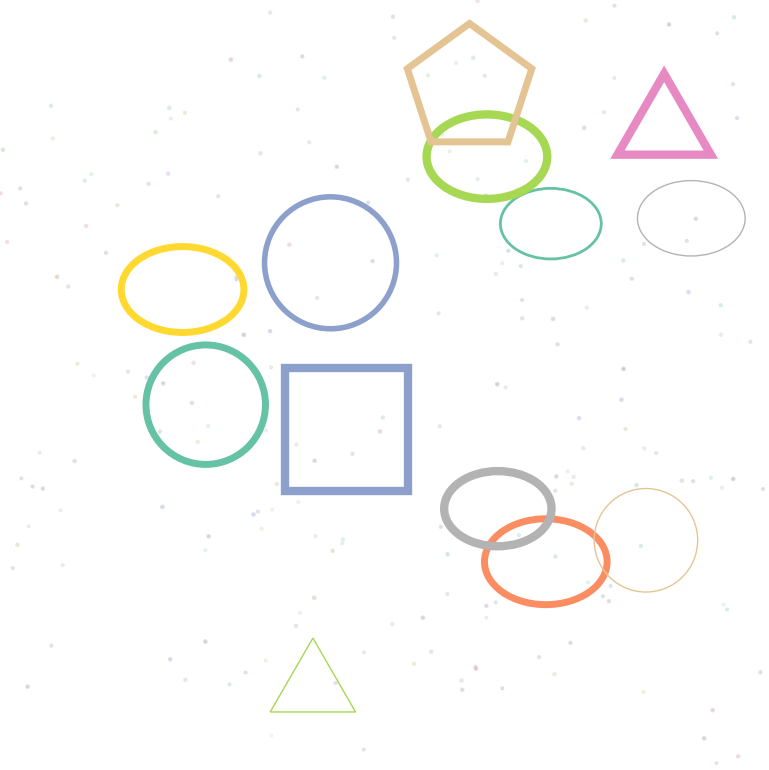[{"shape": "circle", "thickness": 2.5, "radius": 0.39, "center": [0.267, 0.474]}, {"shape": "oval", "thickness": 1, "radius": 0.33, "center": [0.715, 0.71]}, {"shape": "oval", "thickness": 2.5, "radius": 0.4, "center": [0.709, 0.27]}, {"shape": "square", "thickness": 3, "radius": 0.4, "center": [0.45, 0.442]}, {"shape": "circle", "thickness": 2, "radius": 0.43, "center": [0.429, 0.659]}, {"shape": "triangle", "thickness": 3, "radius": 0.35, "center": [0.863, 0.834]}, {"shape": "triangle", "thickness": 0.5, "radius": 0.32, "center": [0.406, 0.107]}, {"shape": "oval", "thickness": 3, "radius": 0.39, "center": [0.632, 0.797]}, {"shape": "oval", "thickness": 2.5, "radius": 0.4, "center": [0.237, 0.624]}, {"shape": "pentagon", "thickness": 2.5, "radius": 0.42, "center": [0.61, 0.885]}, {"shape": "circle", "thickness": 0.5, "radius": 0.34, "center": [0.839, 0.298]}, {"shape": "oval", "thickness": 0.5, "radius": 0.35, "center": [0.898, 0.717]}, {"shape": "oval", "thickness": 3, "radius": 0.35, "center": [0.647, 0.339]}]